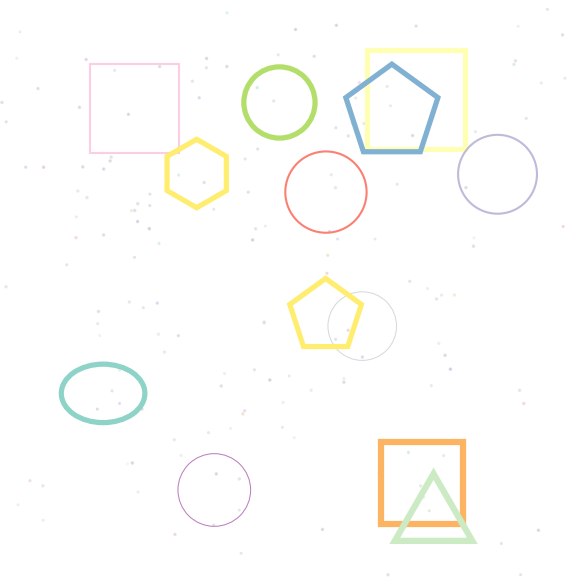[{"shape": "oval", "thickness": 2.5, "radius": 0.36, "center": [0.179, 0.318]}, {"shape": "square", "thickness": 2.5, "radius": 0.43, "center": [0.721, 0.827]}, {"shape": "circle", "thickness": 1, "radius": 0.34, "center": [0.862, 0.697]}, {"shape": "circle", "thickness": 1, "radius": 0.35, "center": [0.564, 0.667]}, {"shape": "pentagon", "thickness": 2.5, "radius": 0.42, "center": [0.679, 0.804]}, {"shape": "square", "thickness": 3, "radius": 0.36, "center": [0.731, 0.162]}, {"shape": "circle", "thickness": 2.5, "radius": 0.31, "center": [0.484, 0.822]}, {"shape": "square", "thickness": 1, "radius": 0.39, "center": [0.233, 0.811]}, {"shape": "circle", "thickness": 0.5, "radius": 0.3, "center": [0.627, 0.434]}, {"shape": "circle", "thickness": 0.5, "radius": 0.31, "center": [0.371, 0.151]}, {"shape": "triangle", "thickness": 3, "radius": 0.39, "center": [0.751, 0.101]}, {"shape": "pentagon", "thickness": 2.5, "radius": 0.33, "center": [0.564, 0.452]}, {"shape": "hexagon", "thickness": 2.5, "radius": 0.3, "center": [0.341, 0.699]}]